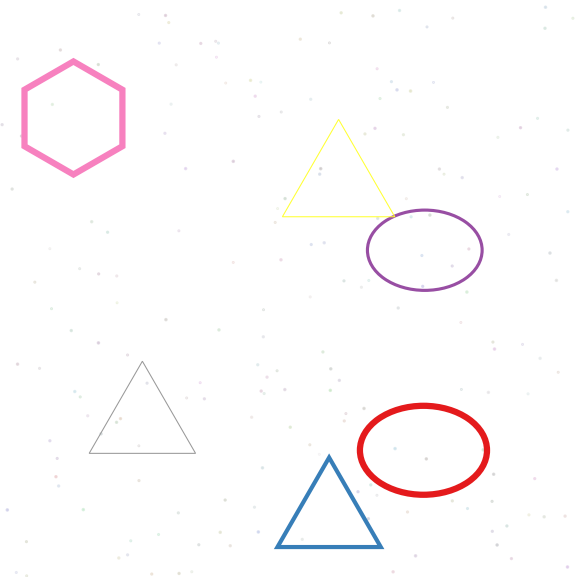[{"shape": "oval", "thickness": 3, "radius": 0.55, "center": [0.733, 0.219]}, {"shape": "triangle", "thickness": 2, "radius": 0.52, "center": [0.57, 0.104]}, {"shape": "oval", "thickness": 1.5, "radius": 0.5, "center": [0.736, 0.566]}, {"shape": "triangle", "thickness": 0.5, "radius": 0.56, "center": [0.586, 0.68]}, {"shape": "hexagon", "thickness": 3, "radius": 0.49, "center": [0.127, 0.795]}, {"shape": "triangle", "thickness": 0.5, "radius": 0.53, "center": [0.247, 0.267]}]